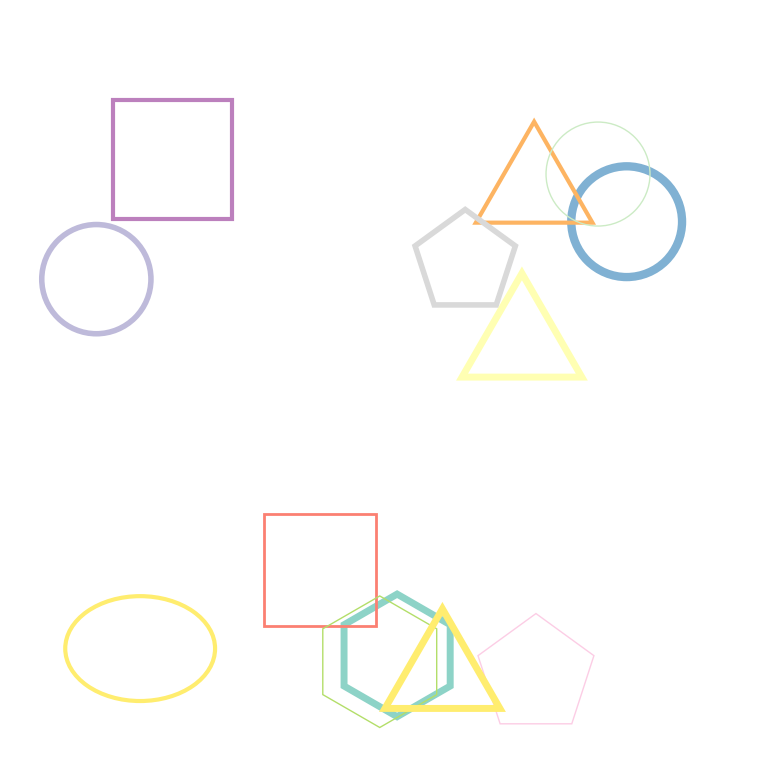[{"shape": "hexagon", "thickness": 2.5, "radius": 0.4, "center": [0.516, 0.149]}, {"shape": "triangle", "thickness": 2.5, "radius": 0.45, "center": [0.678, 0.555]}, {"shape": "circle", "thickness": 2, "radius": 0.35, "center": [0.125, 0.637]}, {"shape": "square", "thickness": 1, "radius": 0.36, "center": [0.416, 0.26]}, {"shape": "circle", "thickness": 3, "radius": 0.36, "center": [0.814, 0.712]}, {"shape": "triangle", "thickness": 1.5, "radius": 0.44, "center": [0.694, 0.755]}, {"shape": "hexagon", "thickness": 0.5, "radius": 0.43, "center": [0.493, 0.141]}, {"shape": "pentagon", "thickness": 0.5, "radius": 0.4, "center": [0.696, 0.124]}, {"shape": "pentagon", "thickness": 2, "radius": 0.34, "center": [0.604, 0.659]}, {"shape": "square", "thickness": 1.5, "radius": 0.39, "center": [0.224, 0.793]}, {"shape": "circle", "thickness": 0.5, "radius": 0.34, "center": [0.777, 0.774]}, {"shape": "oval", "thickness": 1.5, "radius": 0.49, "center": [0.182, 0.158]}, {"shape": "triangle", "thickness": 2.5, "radius": 0.43, "center": [0.575, 0.123]}]